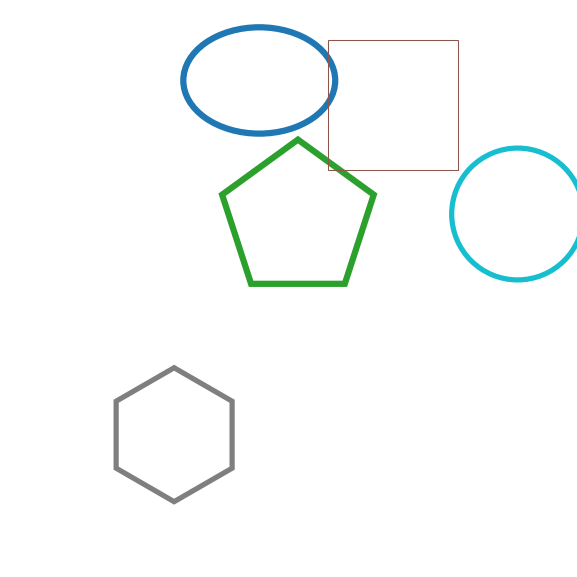[{"shape": "oval", "thickness": 3, "radius": 0.66, "center": [0.449, 0.86]}, {"shape": "pentagon", "thickness": 3, "radius": 0.69, "center": [0.516, 0.619]}, {"shape": "square", "thickness": 0.5, "radius": 0.56, "center": [0.68, 0.818]}, {"shape": "hexagon", "thickness": 2.5, "radius": 0.58, "center": [0.302, 0.246]}, {"shape": "circle", "thickness": 2.5, "radius": 0.57, "center": [0.896, 0.629]}]